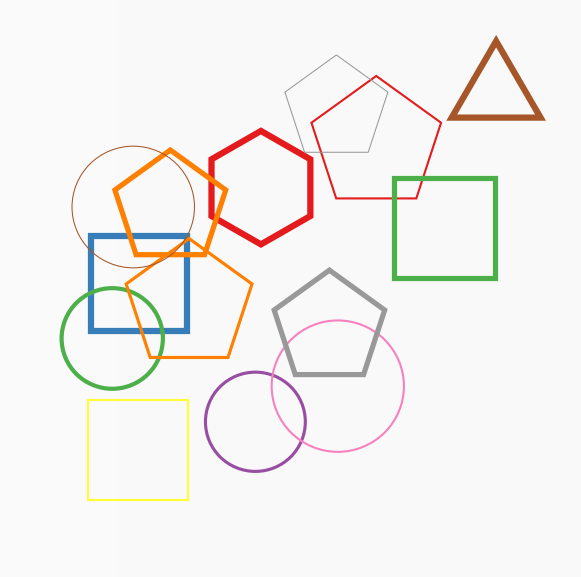[{"shape": "pentagon", "thickness": 1, "radius": 0.59, "center": [0.647, 0.75]}, {"shape": "hexagon", "thickness": 3, "radius": 0.49, "center": [0.449, 0.674]}, {"shape": "square", "thickness": 3, "radius": 0.41, "center": [0.239, 0.508]}, {"shape": "square", "thickness": 2.5, "radius": 0.43, "center": [0.765, 0.604]}, {"shape": "circle", "thickness": 2, "radius": 0.44, "center": [0.193, 0.413]}, {"shape": "circle", "thickness": 1.5, "radius": 0.43, "center": [0.439, 0.269]}, {"shape": "pentagon", "thickness": 1.5, "radius": 0.57, "center": [0.325, 0.472]}, {"shape": "pentagon", "thickness": 2.5, "radius": 0.5, "center": [0.293, 0.639]}, {"shape": "square", "thickness": 1, "radius": 0.43, "center": [0.238, 0.22]}, {"shape": "circle", "thickness": 0.5, "radius": 0.53, "center": [0.229, 0.641]}, {"shape": "triangle", "thickness": 3, "radius": 0.44, "center": [0.854, 0.84]}, {"shape": "circle", "thickness": 1, "radius": 0.57, "center": [0.581, 0.33]}, {"shape": "pentagon", "thickness": 0.5, "radius": 0.47, "center": [0.579, 0.811]}, {"shape": "pentagon", "thickness": 2.5, "radius": 0.5, "center": [0.567, 0.431]}]